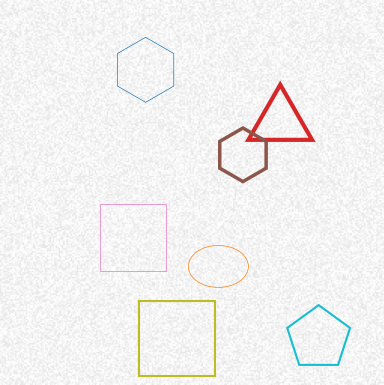[{"shape": "hexagon", "thickness": 0.5, "radius": 0.42, "center": [0.378, 0.819]}, {"shape": "oval", "thickness": 0.5, "radius": 0.39, "center": [0.567, 0.308]}, {"shape": "triangle", "thickness": 3, "radius": 0.48, "center": [0.728, 0.685]}, {"shape": "hexagon", "thickness": 2.5, "radius": 0.35, "center": [0.631, 0.598]}, {"shape": "square", "thickness": 0.5, "radius": 0.43, "center": [0.345, 0.383]}, {"shape": "square", "thickness": 1.5, "radius": 0.49, "center": [0.459, 0.121]}, {"shape": "pentagon", "thickness": 1.5, "radius": 0.43, "center": [0.828, 0.122]}]